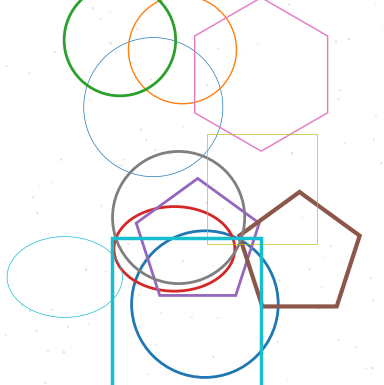[{"shape": "circle", "thickness": 2, "radius": 0.95, "center": [0.532, 0.21]}, {"shape": "circle", "thickness": 0.5, "radius": 0.9, "center": [0.398, 0.722]}, {"shape": "circle", "thickness": 1, "radius": 0.7, "center": [0.474, 0.871]}, {"shape": "circle", "thickness": 2, "radius": 0.72, "center": [0.311, 0.896]}, {"shape": "oval", "thickness": 2, "radius": 0.78, "center": [0.453, 0.354]}, {"shape": "pentagon", "thickness": 2, "radius": 0.84, "center": [0.514, 0.369]}, {"shape": "pentagon", "thickness": 3, "radius": 0.82, "center": [0.778, 0.337]}, {"shape": "hexagon", "thickness": 1, "radius": 1.0, "center": [0.678, 0.807]}, {"shape": "circle", "thickness": 2, "radius": 0.86, "center": [0.464, 0.435]}, {"shape": "square", "thickness": 0.5, "radius": 0.71, "center": [0.681, 0.509]}, {"shape": "oval", "thickness": 0.5, "radius": 0.75, "center": [0.168, 0.281]}, {"shape": "square", "thickness": 2.5, "radius": 0.97, "center": [0.484, 0.188]}]